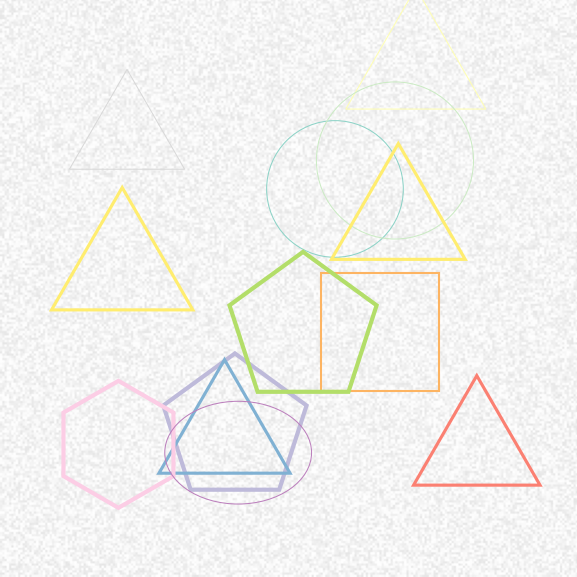[{"shape": "circle", "thickness": 0.5, "radius": 0.59, "center": [0.58, 0.672]}, {"shape": "triangle", "thickness": 0.5, "radius": 0.7, "center": [0.72, 0.88]}, {"shape": "pentagon", "thickness": 2, "radius": 0.65, "center": [0.407, 0.257]}, {"shape": "triangle", "thickness": 1.5, "radius": 0.63, "center": [0.826, 0.222]}, {"shape": "triangle", "thickness": 1.5, "radius": 0.66, "center": [0.389, 0.245]}, {"shape": "square", "thickness": 1, "radius": 0.51, "center": [0.658, 0.424]}, {"shape": "pentagon", "thickness": 2, "radius": 0.67, "center": [0.525, 0.429]}, {"shape": "hexagon", "thickness": 2, "radius": 0.55, "center": [0.205, 0.23]}, {"shape": "triangle", "thickness": 0.5, "radius": 0.58, "center": [0.22, 0.764]}, {"shape": "oval", "thickness": 0.5, "radius": 0.64, "center": [0.412, 0.215]}, {"shape": "circle", "thickness": 0.5, "radius": 0.68, "center": [0.684, 0.721]}, {"shape": "triangle", "thickness": 1.5, "radius": 0.67, "center": [0.69, 0.617]}, {"shape": "triangle", "thickness": 1.5, "radius": 0.71, "center": [0.212, 0.533]}]